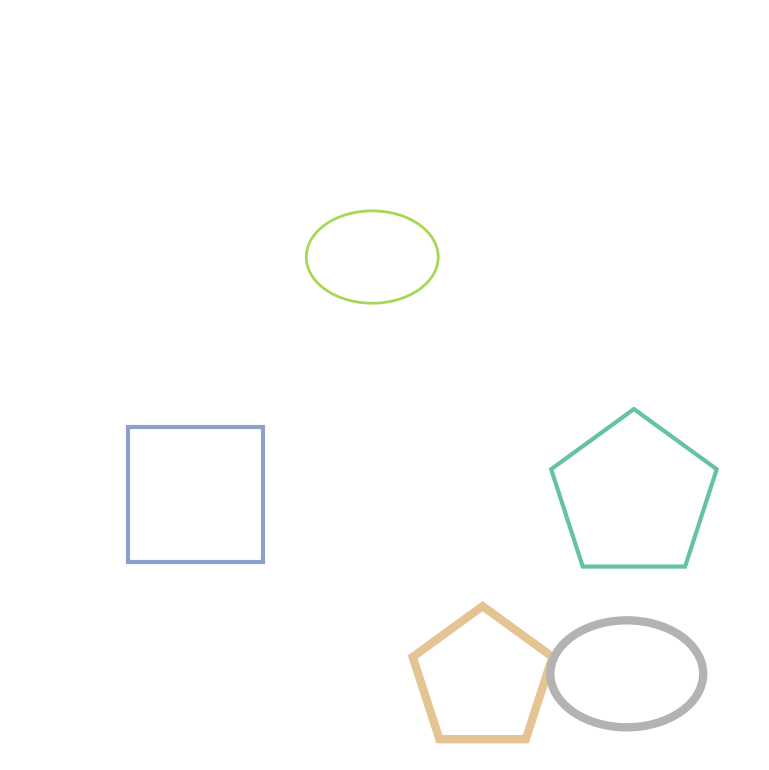[{"shape": "pentagon", "thickness": 1.5, "radius": 0.57, "center": [0.823, 0.356]}, {"shape": "square", "thickness": 1.5, "radius": 0.44, "center": [0.254, 0.358]}, {"shape": "oval", "thickness": 1, "radius": 0.43, "center": [0.483, 0.666]}, {"shape": "pentagon", "thickness": 3, "radius": 0.48, "center": [0.627, 0.117]}, {"shape": "oval", "thickness": 3, "radius": 0.5, "center": [0.814, 0.125]}]